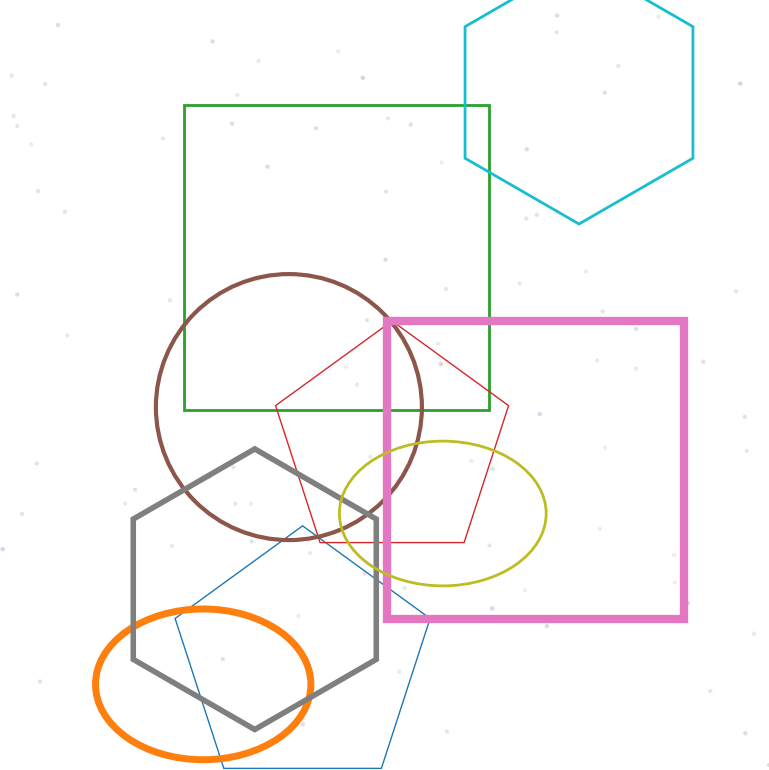[{"shape": "pentagon", "thickness": 0.5, "radius": 0.87, "center": [0.393, 0.143]}, {"shape": "oval", "thickness": 2.5, "radius": 0.7, "center": [0.264, 0.111]}, {"shape": "square", "thickness": 1, "radius": 0.99, "center": [0.437, 0.666]}, {"shape": "pentagon", "thickness": 0.5, "radius": 0.8, "center": [0.509, 0.424]}, {"shape": "circle", "thickness": 1.5, "radius": 0.86, "center": [0.375, 0.471]}, {"shape": "square", "thickness": 3, "radius": 0.97, "center": [0.695, 0.389]}, {"shape": "hexagon", "thickness": 2, "radius": 0.91, "center": [0.331, 0.235]}, {"shape": "oval", "thickness": 1, "radius": 0.67, "center": [0.575, 0.333]}, {"shape": "hexagon", "thickness": 1, "radius": 0.85, "center": [0.752, 0.88]}]